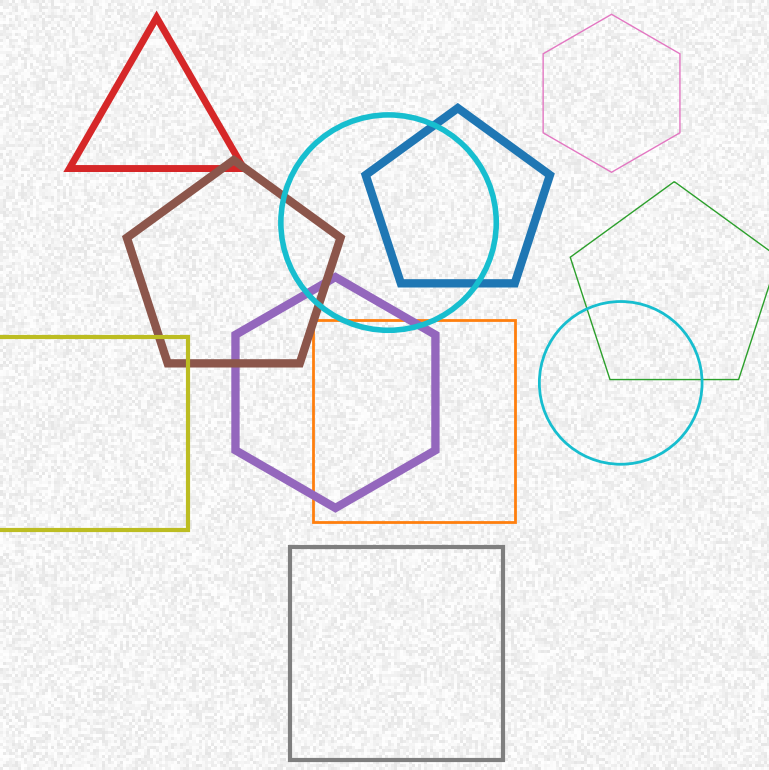[{"shape": "pentagon", "thickness": 3, "radius": 0.63, "center": [0.595, 0.734]}, {"shape": "square", "thickness": 1, "radius": 0.65, "center": [0.537, 0.453]}, {"shape": "pentagon", "thickness": 0.5, "radius": 0.71, "center": [0.876, 0.622]}, {"shape": "triangle", "thickness": 2.5, "radius": 0.65, "center": [0.203, 0.847]}, {"shape": "hexagon", "thickness": 3, "radius": 0.75, "center": [0.436, 0.49]}, {"shape": "pentagon", "thickness": 3, "radius": 0.73, "center": [0.304, 0.646]}, {"shape": "hexagon", "thickness": 0.5, "radius": 0.51, "center": [0.794, 0.879]}, {"shape": "square", "thickness": 1.5, "radius": 0.69, "center": [0.515, 0.151]}, {"shape": "square", "thickness": 1.5, "radius": 0.63, "center": [0.118, 0.437]}, {"shape": "circle", "thickness": 2, "radius": 0.7, "center": [0.505, 0.711]}, {"shape": "circle", "thickness": 1, "radius": 0.53, "center": [0.806, 0.503]}]